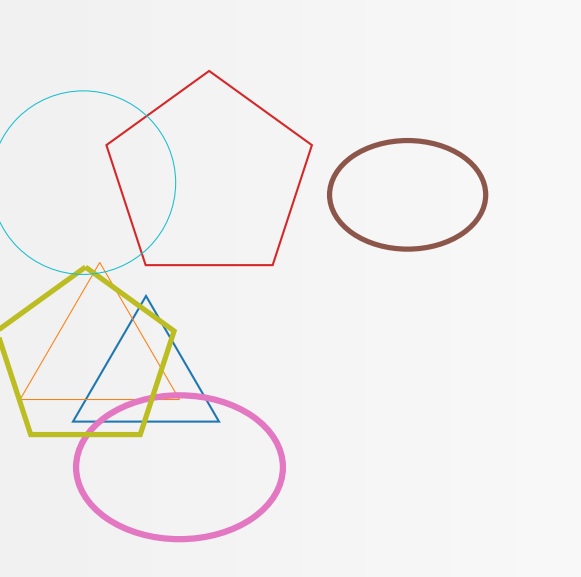[{"shape": "triangle", "thickness": 1, "radius": 0.73, "center": [0.251, 0.342]}, {"shape": "triangle", "thickness": 0.5, "radius": 0.79, "center": [0.172, 0.386]}, {"shape": "pentagon", "thickness": 1, "radius": 0.93, "center": [0.36, 0.69]}, {"shape": "oval", "thickness": 2.5, "radius": 0.67, "center": [0.701, 0.662]}, {"shape": "oval", "thickness": 3, "radius": 0.89, "center": [0.309, 0.19]}, {"shape": "pentagon", "thickness": 2.5, "radius": 0.8, "center": [0.147, 0.376]}, {"shape": "circle", "thickness": 0.5, "radius": 0.79, "center": [0.143, 0.683]}]